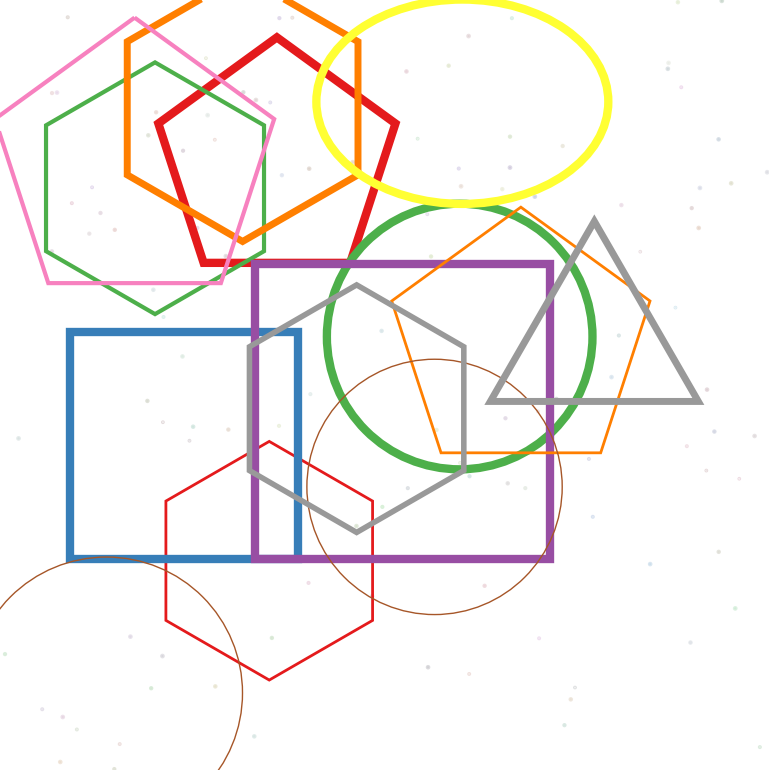[{"shape": "hexagon", "thickness": 1, "radius": 0.77, "center": [0.35, 0.272]}, {"shape": "pentagon", "thickness": 3, "radius": 0.81, "center": [0.36, 0.79]}, {"shape": "square", "thickness": 3, "radius": 0.74, "center": [0.239, 0.421]}, {"shape": "hexagon", "thickness": 1.5, "radius": 0.82, "center": [0.201, 0.756]}, {"shape": "circle", "thickness": 3, "radius": 0.86, "center": [0.597, 0.563]}, {"shape": "square", "thickness": 3, "radius": 0.96, "center": [0.523, 0.465]}, {"shape": "hexagon", "thickness": 2.5, "radius": 0.87, "center": [0.315, 0.859]}, {"shape": "pentagon", "thickness": 1, "radius": 0.88, "center": [0.676, 0.555]}, {"shape": "oval", "thickness": 3, "radius": 0.95, "center": [0.6, 0.868]}, {"shape": "circle", "thickness": 0.5, "radius": 0.83, "center": [0.564, 0.368]}, {"shape": "circle", "thickness": 0.5, "radius": 0.88, "center": [0.138, 0.1]}, {"shape": "pentagon", "thickness": 1.5, "radius": 0.95, "center": [0.175, 0.787]}, {"shape": "triangle", "thickness": 2.5, "radius": 0.78, "center": [0.772, 0.557]}, {"shape": "hexagon", "thickness": 2, "radius": 0.8, "center": [0.463, 0.469]}]